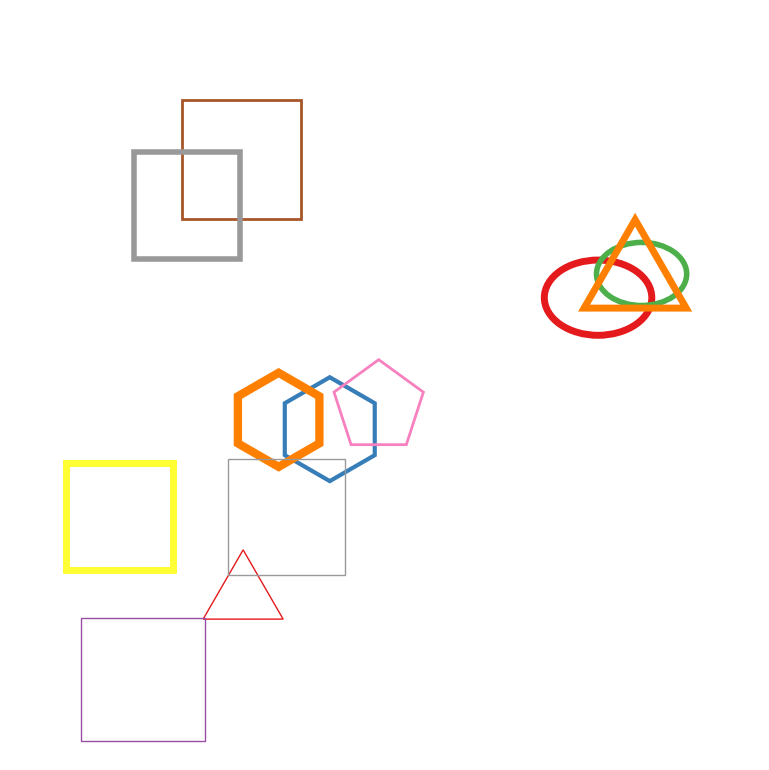[{"shape": "triangle", "thickness": 0.5, "radius": 0.3, "center": [0.316, 0.226]}, {"shape": "oval", "thickness": 2.5, "radius": 0.35, "center": [0.777, 0.613]}, {"shape": "hexagon", "thickness": 1.5, "radius": 0.34, "center": [0.428, 0.443]}, {"shape": "oval", "thickness": 2, "radius": 0.29, "center": [0.833, 0.644]}, {"shape": "square", "thickness": 0.5, "radius": 0.4, "center": [0.186, 0.117]}, {"shape": "triangle", "thickness": 2.5, "radius": 0.38, "center": [0.825, 0.638]}, {"shape": "hexagon", "thickness": 3, "radius": 0.31, "center": [0.362, 0.455]}, {"shape": "square", "thickness": 2.5, "radius": 0.35, "center": [0.155, 0.329]}, {"shape": "square", "thickness": 1, "radius": 0.38, "center": [0.314, 0.793]}, {"shape": "pentagon", "thickness": 1, "radius": 0.31, "center": [0.492, 0.472]}, {"shape": "square", "thickness": 2, "radius": 0.35, "center": [0.243, 0.733]}, {"shape": "square", "thickness": 0.5, "radius": 0.38, "center": [0.372, 0.329]}]